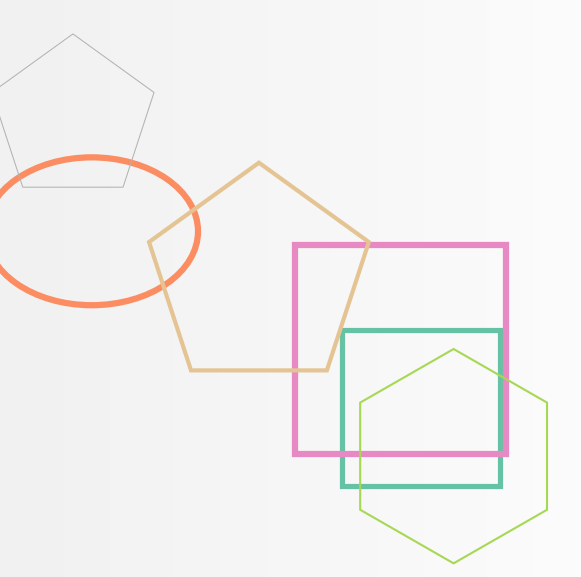[{"shape": "square", "thickness": 2.5, "radius": 0.68, "center": [0.725, 0.292]}, {"shape": "oval", "thickness": 3, "radius": 0.91, "center": [0.158, 0.599]}, {"shape": "square", "thickness": 3, "radius": 0.91, "center": [0.69, 0.394]}, {"shape": "hexagon", "thickness": 1, "radius": 0.93, "center": [0.78, 0.209]}, {"shape": "pentagon", "thickness": 2, "radius": 0.99, "center": [0.445, 0.519]}, {"shape": "pentagon", "thickness": 0.5, "radius": 0.73, "center": [0.125, 0.794]}]